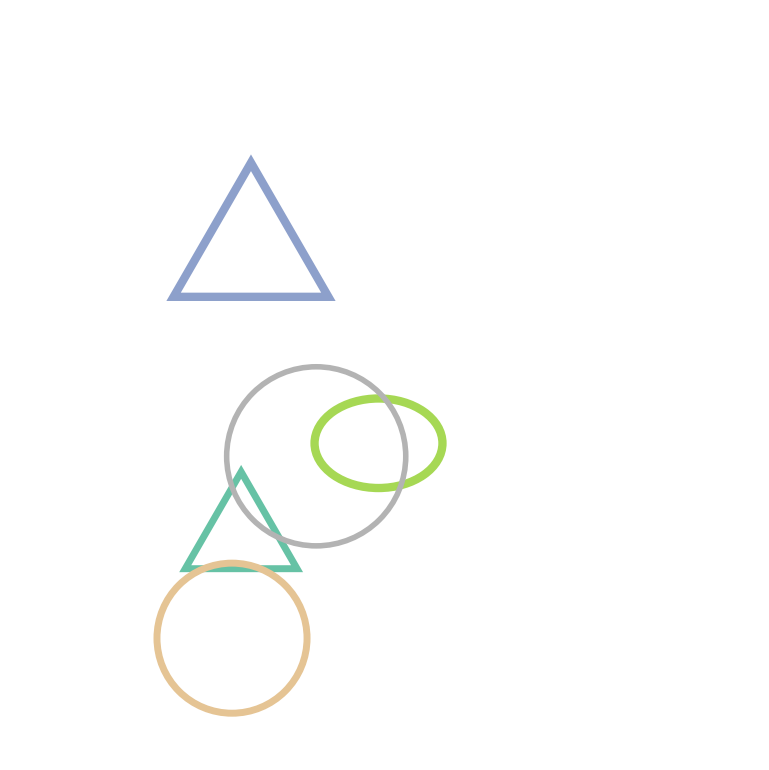[{"shape": "triangle", "thickness": 2.5, "radius": 0.42, "center": [0.313, 0.303]}, {"shape": "triangle", "thickness": 3, "radius": 0.58, "center": [0.326, 0.673]}, {"shape": "oval", "thickness": 3, "radius": 0.42, "center": [0.492, 0.424]}, {"shape": "circle", "thickness": 2.5, "radius": 0.49, "center": [0.301, 0.171]}, {"shape": "circle", "thickness": 2, "radius": 0.58, "center": [0.411, 0.407]}]